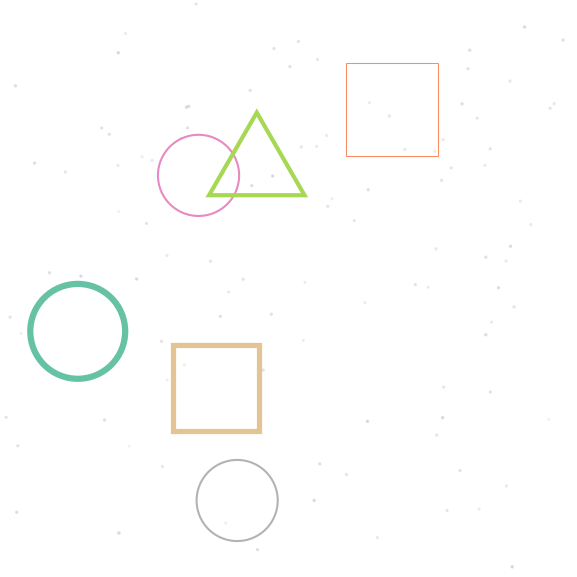[{"shape": "circle", "thickness": 3, "radius": 0.41, "center": [0.135, 0.425]}, {"shape": "square", "thickness": 0.5, "radius": 0.4, "center": [0.679, 0.81]}, {"shape": "circle", "thickness": 1, "radius": 0.35, "center": [0.344, 0.695]}, {"shape": "triangle", "thickness": 2, "radius": 0.48, "center": [0.445, 0.709]}, {"shape": "square", "thickness": 2.5, "radius": 0.37, "center": [0.373, 0.327]}, {"shape": "circle", "thickness": 1, "radius": 0.35, "center": [0.411, 0.132]}]